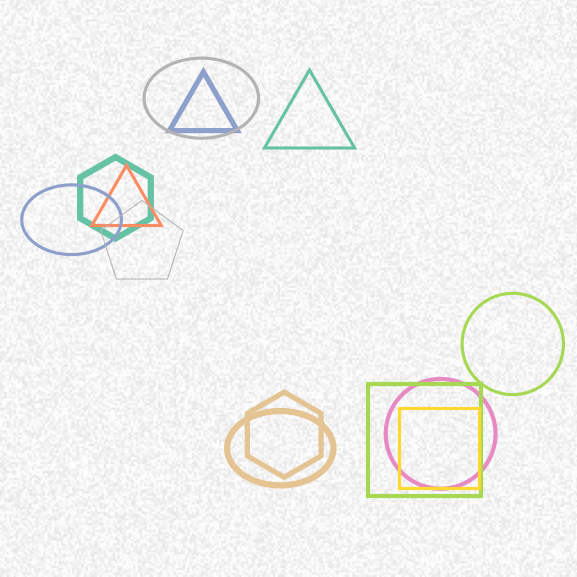[{"shape": "triangle", "thickness": 1.5, "radius": 0.45, "center": [0.536, 0.788]}, {"shape": "hexagon", "thickness": 3, "radius": 0.35, "center": [0.2, 0.657]}, {"shape": "triangle", "thickness": 1.5, "radius": 0.35, "center": [0.219, 0.643]}, {"shape": "triangle", "thickness": 2.5, "radius": 0.34, "center": [0.352, 0.807]}, {"shape": "oval", "thickness": 1.5, "radius": 0.43, "center": [0.124, 0.619]}, {"shape": "circle", "thickness": 2, "radius": 0.48, "center": [0.763, 0.248]}, {"shape": "circle", "thickness": 1.5, "radius": 0.44, "center": [0.888, 0.404]}, {"shape": "square", "thickness": 2, "radius": 0.49, "center": [0.735, 0.237]}, {"shape": "square", "thickness": 1.5, "radius": 0.35, "center": [0.76, 0.223]}, {"shape": "oval", "thickness": 3, "radius": 0.46, "center": [0.485, 0.223]}, {"shape": "hexagon", "thickness": 2.5, "radius": 0.37, "center": [0.492, 0.246]}, {"shape": "pentagon", "thickness": 0.5, "radius": 0.38, "center": [0.246, 0.577]}, {"shape": "oval", "thickness": 1.5, "radius": 0.5, "center": [0.349, 0.829]}]